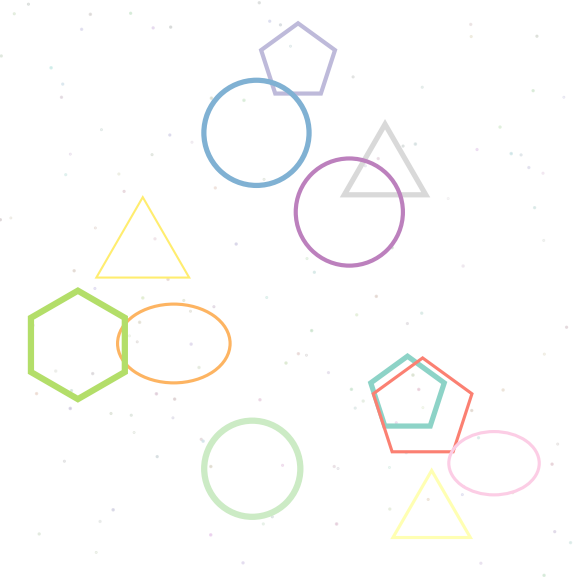[{"shape": "pentagon", "thickness": 2.5, "radius": 0.33, "center": [0.706, 0.315]}, {"shape": "triangle", "thickness": 1.5, "radius": 0.39, "center": [0.747, 0.107]}, {"shape": "pentagon", "thickness": 2, "radius": 0.34, "center": [0.516, 0.892]}, {"shape": "pentagon", "thickness": 1.5, "radius": 0.45, "center": [0.732, 0.289]}, {"shape": "circle", "thickness": 2.5, "radius": 0.46, "center": [0.444, 0.769]}, {"shape": "oval", "thickness": 1.5, "radius": 0.49, "center": [0.301, 0.404]}, {"shape": "hexagon", "thickness": 3, "radius": 0.47, "center": [0.135, 0.402]}, {"shape": "oval", "thickness": 1.5, "radius": 0.39, "center": [0.855, 0.197]}, {"shape": "triangle", "thickness": 2.5, "radius": 0.41, "center": [0.667, 0.703]}, {"shape": "circle", "thickness": 2, "radius": 0.46, "center": [0.605, 0.632]}, {"shape": "circle", "thickness": 3, "radius": 0.42, "center": [0.437, 0.187]}, {"shape": "triangle", "thickness": 1, "radius": 0.46, "center": [0.247, 0.565]}]